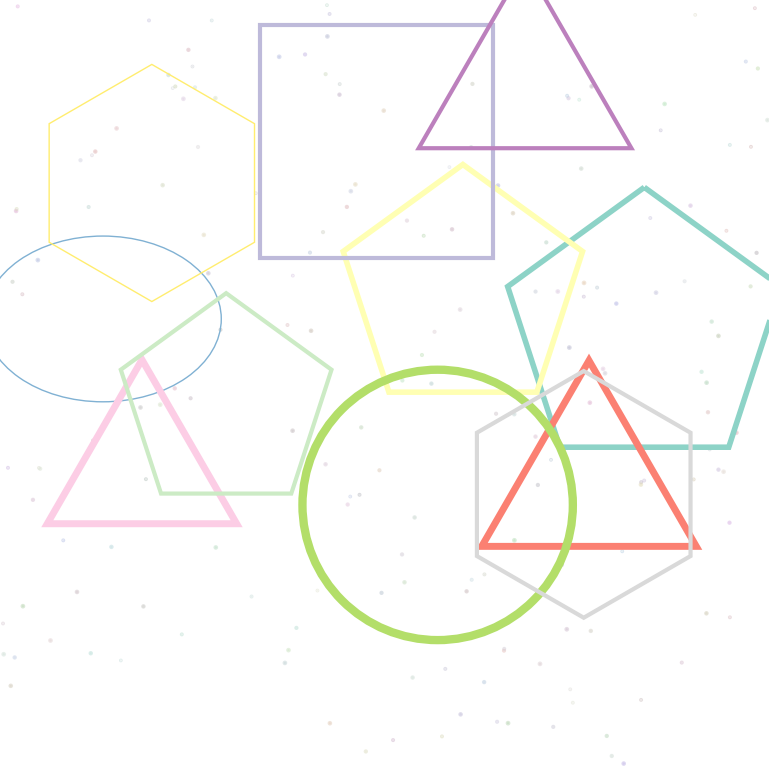[{"shape": "pentagon", "thickness": 2, "radius": 0.93, "center": [0.837, 0.57]}, {"shape": "pentagon", "thickness": 2, "radius": 0.82, "center": [0.601, 0.623]}, {"shape": "square", "thickness": 1.5, "radius": 0.76, "center": [0.489, 0.816]}, {"shape": "triangle", "thickness": 2.5, "radius": 0.8, "center": [0.765, 0.371]}, {"shape": "oval", "thickness": 0.5, "radius": 0.77, "center": [0.134, 0.586]}, {"shape": "circle", "thickness": 3, "radius": 0.88, "center": [0.568, 0.344]}, {"shape": "triangle", "thickness": 2.5, "radius": 0.71, "center": [0.184, 0.391]}, {"shape": "hexagon", "thickness": 1.5, "radius": 0.8, "center": [0.758, 0.358]}, {"shape": "triangle", "thickness": 1.5, "radius": 0.8, "center": [0.682, 0.887]}, {"shape": "pentagon", "thickness": 1.5, "radius": 0.72, "center": [0.294, 0.475]}, {"shape": "hexagon", "thickness": 0.5, "radius": 0.77, "center": [0.197, 0.762]}]